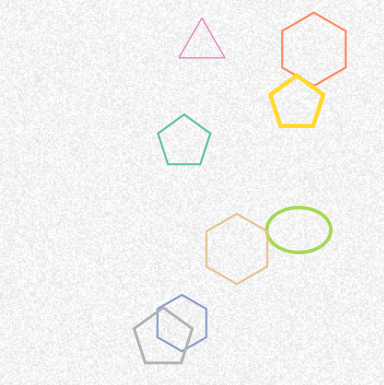[{"shape": "pentagon", "thickness": 1.5, "radius": 0.36, "center": [0.478, 0.631]}, {"shape": "hexagon", "thickness": 1.5, "radius": 0.48, "center": [0.815, 0.872]}, {"shape": "hexagon", "thickness": 1.5, "radius": 0.37, "center": [0.473, 0.161]}, {"shape": "triangle", "thickness": 1, "radius": 0.35, "center": [0.524, 0.884]}, {"shape": "oval", "thickness": 2.5, "radius": 0.42, "center": [0.776, 0.403]}, {"shape": "pentagon", "thickness": 3, "radius": 0.36, "center": [0.771, 0.731]}, {"shape": "hexagon", "thickness": 1.5, "radius": 0.46, "center": [0.615, 0.353]}, {"shape": "pentagon", "thickness": 2, "radius": 0.4, "center": [0.424, 0.122]}]